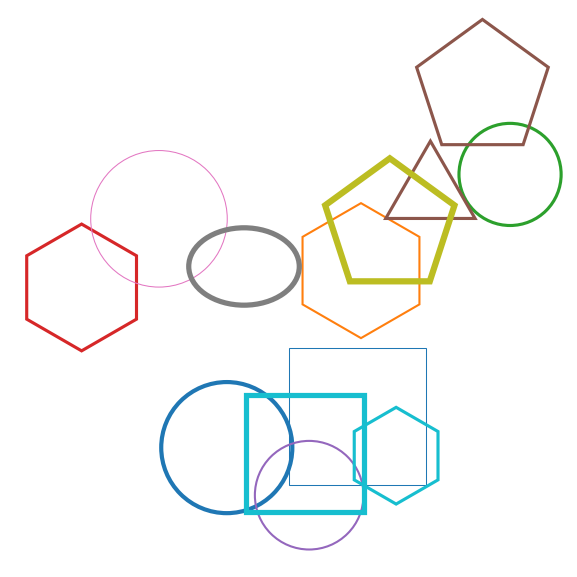[{"shape": "square", "thickness": 0.5, "radius": 0.6, "center": [0.619, 0.278]}, {"shape": "circle", "thickness": 2, "radius": 0.57, "center": [0.393, 0.224]}, {"shape": "hexagon", "thickness": 1, "radius": 0.58, "center": [0.625, 0.531]}, {"shape": "circle", "thickness": 1.5, "radius": 0.44, "center": [0.883, 0.697]}, {"shape": "hexagon", "thickness": 1.5, "radius": 0.55, "center": [0.141, 0.501]}, {"shape": "circle", "thickness": 1, "radius": 0.47, "center": [0.535, 0.142]}, {"shape": "triangle", "thickness": 1.5, "radius": 0.45, "center": [0.745, 0.665]}, {"shape": "pentagon", "thickness": 1.5, "radius": 0.6, "center": [0.835, 0.846]}, {"shape": "circle", "thickness": 0.5, "radius": 0.59, "center": [0.275, 0.62]}, {"shape": "oval", "thickness": 2.5, "radius": 0.48, "center": [0.423, 0.538]}, {"shape": "pentagon", "thickness": 3, "radius": 0.59, "center": [0.675, 0.607]}, {"shape": "square", "thickness": 2.5, "radius": 0.51, "center": [0.528, 0.214]}, {"shape": "hexagon", "thickness": 1.5, "radius": 0.42, "center": [0.686, 0.21]}]